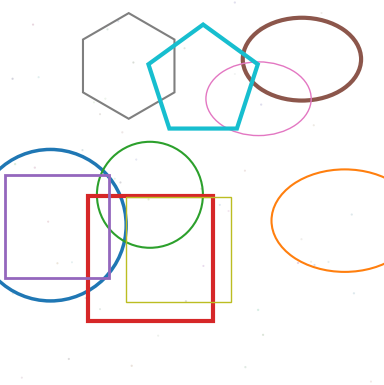[{"shape": "circle", "thickness": 2.5, "radius": 0.98, "center": [0.131, 0.415]}, {"shape": "oval", "thickness": 1.5, "radius": 0.95, "center": [0.895, 0.427]}, {"shape": "circle", "thickness": 1.5, "radius": 0.69, "center": [0.389, 0.494]}, {"shape": "square", "thickness": 3, "radius": 0.81, "center": [0.391, 0.33]}, {"shape": "square", "thickness": 2, "radius": 0.67, "center": [0.148, 0.412]}, {"shape": "oval", "thickness": 3, "radius": 0.77, "center": [0.784, 0.846]}, {"shape": "oval", "thickness": 1, "radius": 0.68, "center": [0.672, 0.744]}, {"shape": "hexagon", "thickness": 1.5, "radius": 0.69, "center": [0.334, 0.829]}, {"shape": "square", "thickness": 1, "radius": 0.68, "center": [0.463, 0.352]}, {"shape": "pentagon", "thickness": 3, "radius": 0.75, "center": [0.528, 0.787]}]